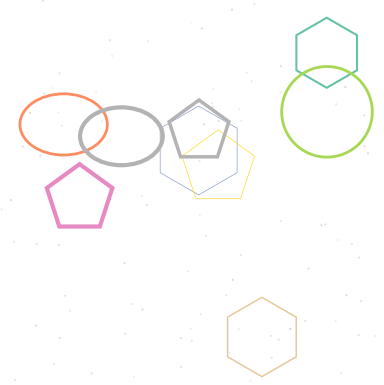[{"shape": "hexagon", "thickness": 1.5, "radius": 0.45, "center": [0.849, 0.863]}, {"shape": "oval", "thickness": 2, "radius": 0.57, "center": [0.165, 0.677]}, {"shape": "hexagon", "thickness": 0.5, "radius": 0.58, "center": [0.516, 0.609]}, {"shape": "pentagon", "thickness": 3, "radius": 0.45, "center": [0.207, 0.484]}, {"shape": "circle", "thickness": 2, "radius": 0.59, "center": [0.849, 0.71]}, {"shape": "pentagon", "thickness": 0.5, "radius": 0.49, "center": [0.567, 0.564]}, {"shape": "hexagon", "thickness": 1, "radius": 0.51, "center": [0.68, 0.125]}, {"shape": "pentagon", "thickness": 2.5, "radius": 0.41, "center": [0.517, 0.659]}, {"shape": "oval", "thickness": 3, "radius": 0.54, "center": [0.315, 0.646]}]